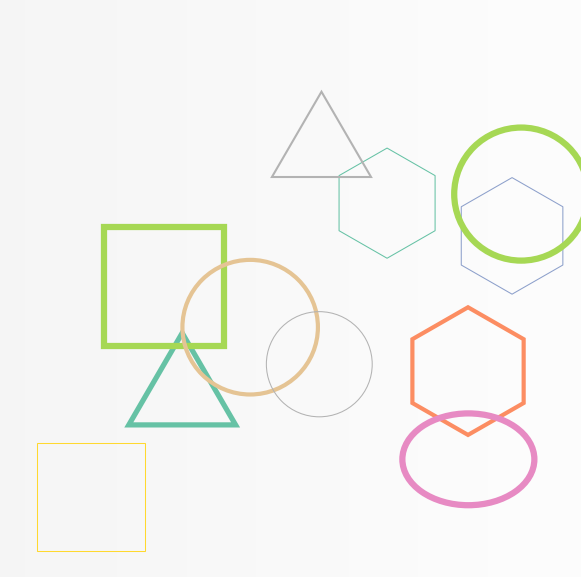[{"shape": "hexagon", "thickness": 0.5, "radius": 0.48, "center": [0.666, 0.647]}, {"shape": "triangle", "thickness": 2.5, "radius": 0.53, "center": [0.313, 0.316]}, {"shape": "hexagon", "thickness": 2, "radius": 0.55, "center": [0.805, 0.357]}, {"shape": "hexagon", "thickness": 0.5, "radius": 0.5, "center": [0.881, 0.591]}, {"shape": "oval", "thickness": 3, "radius": 0.57, "center": [0.806, 0.204]}, {"shape": "circle", "thickness": 3, "radius": 0.58, "center": [0.897, 0.663]}, {"shape": "square", "thickness": 3, "radius": 0.51, "center": [0.282, 0.503]}, {"shape": "square", "thickness": 0.5, "radius": 0.47, "center": [0.156, 0.139]}, {"shape": "circle", "thickness": 2, "radius": 0.58, "center": [0.43, 0.433]}, {"shape": "triangle", "thickness": 1, "radius": 0.49, "center": [0.553, 0.742]}, {"shape": "circle", "thickness": 0.5, "radius": 0.46, "center": [0.549, 0.368]}]